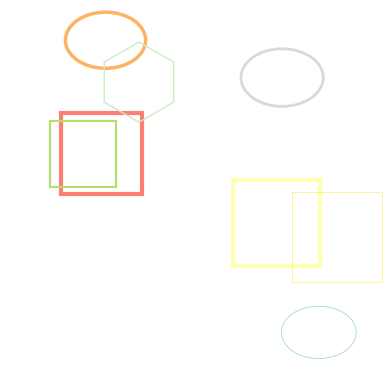[{"shape": "oval", "thickness": 0.5, "radius": 0.49, "center": [0.828, 0.137]}, {"shape": "square", "thickness": 3, "radius": 0.56, "center": [0.718, 0.421]}, {"shape": "square", "thickness": 3, "radius": 0.52, "center": [0.264, 0.601]}, {"shape": "oval", "thickness": 2.5, "radius": 0.52, "center": [0.274, 0.895]}, {"shape": "square", "thickness": 1.5, "radius": 0.43, "center": [0.216, 0.6]}, {"shape": "oval", "thickness": 2, "radius": 0.53, "center": [0.733, 0.798]}, {"shape": "hexagon", "thickness": 1, "radius": 0.52, "center": [0.361, 0.787]}, {"shape": "square", "thickness": 0.5, "radius": 0.59, "center": [0.875, 0.384]}]